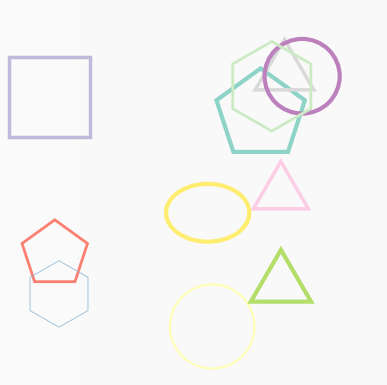[{"shape": "pentagon", "thickness": 3, "radius": 0.6, "center": [0.673, 0.702]}, {"shape": "circle", "thickness": 1.5, "radius": 0.55, "center": [0.548, 0.152]}, {"shape": "square", "thickness": 2.5, "radius": 0.52, "center": [0.127, 0.748]}, {"shape": "pentagon", "thickness": 2, "radius": 0.44, "center": [0.141, 0.34]}, {"shape": "hexagon", "thickness": 0.5, "radius": 0.43, "center": [0.152, 0.237]}, {"shape": "triangle", "thickness": 3, "radius": 0.45, "center": [0.725, 0.261]}, {"shape": "triangle", "thickness": 2.5, "radius": 0.41, "center": [0.725, 0.499]}, {"shape": "triangle", "thickness": 2.5, "radius": 0.44, "center": [0.734, 0.81]}, {"shape": "circle", "thickness": 3, "radius": 0.48, "center": [0.78, 0.802]}, {"shape": "hexagon", "thickness": 2, "radius": 0.58, "center": [0.701, 0.776]}, {"shape": "oval", "thickness": 3, "radius": 0.54, "center": [0.536, 0.447]}]